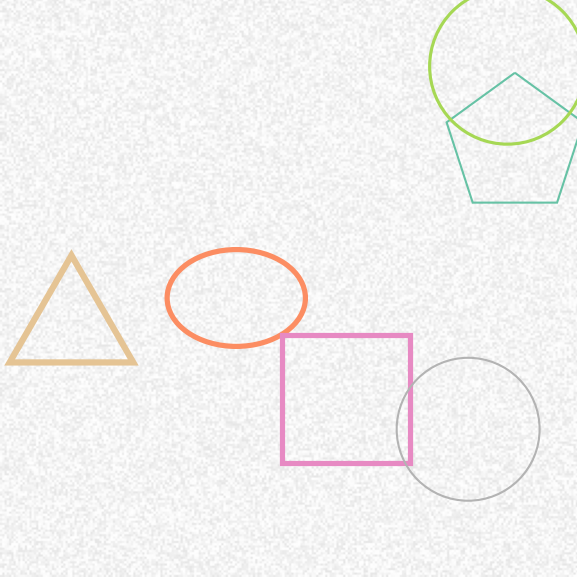[{"shape": "pentagon", "thickness": 1, "radius": 0.62, "center": [0.892, 0.749]}, {"shape": "oval", "thickness": 2.5, "radius": 0.6, "center": [0.409, 0.483]}, {"shape": "square", "thickness": 2.5, "radius": 0.55, "center": [0.599, 0.308]}, {"shape": "circle", "thickness": 1.5, "radius": 0.67, "center": [0.879, 0.884]}, {"shape": "triangle", "thickness": 3, "radius": 0.62, "center": [0.124, 0.433]}, {"shape": "circle", "thickness": 1, "radius": 0.62, "center": [0.811, 0.256]}]